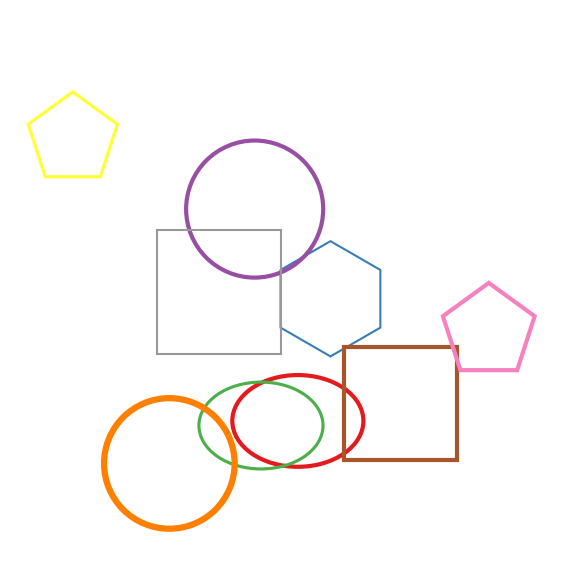[{"shape": "oval", "thickness": 2, "radius": 0.57, "center": [0.516, 0.27]}, {"shape": "hexagon", "thickness": 1, "radius": 0.5, "center": [0.572, 0.482]}, {"shape": "oval", "thickness": 1.5, "radius": 0.54, "center": [0.452, 0.262]}, {"shape": "circle", "thickness": 2, "radius": 0.59, "center": [0.441, 0.637]}, {"shape": "circle", "thickness": 3, "radius": 0.57, "center": [0.293, 0.197]}, {"shape": "pentagon", "thickness": 1.5, "radius": 0.41, "center": [0.126, 0.759]}, {"shape": "square", "thickness": 2, "radius": 0.49, "center": [0.693, 0.3]}, {"shape": "pentagon", "thickness": 2, "radius": 0.42, "center": [0.846, 0.426]}, {"shape": "square", "thickness": 1, "radius": 0.54, "center": [0.379, 0.493]}]